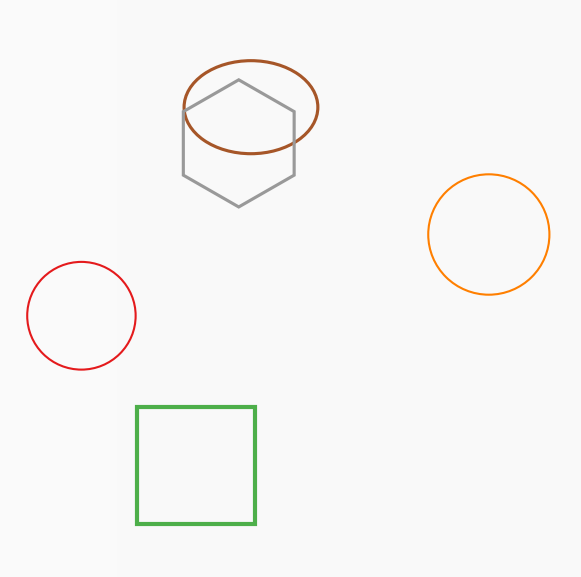[{"shape": "circle", "thickness": 1, "radius": 0.47, "center": [0.14, 0.452]}, {"shape": "square", "thickness": 2, "radius": 0.51, "center": [0.337, 0.193]}, {"shape": "circle", "thickness": 1, "radius": 0.52, "center": [0.841, 0.593]}, {"shape": "oval", "thickness": 1.5, "radius": 0.58, "center": [0.432, 0.814]}, {"shape": "hexagon", "thickness": 1.5, "radius": 0.55, "center": [0.411, 0.751]}]